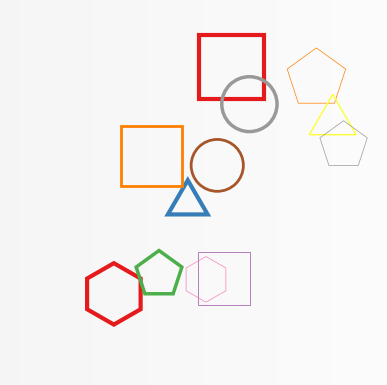[{"shape": "square", "thickness": 3, "radius": 0.42, "center": [0.597, 0.826]}, {"shape": "hexagon", "thickness": 3, "radius": 0.4, "center": [0.294, 0.237]}, {"shape": "triangle", "thickness": 3, "radius": 0.3, "center": [0.485, 0.473]}, {"shape": "pentagon", "thickness": 2.5, "radius": 0.31, "center": [0.41, 0.287]}, {"shape": "square", "thickness": 0.5, "radius": 0.34, "center": [0.578, 0.276]}, {"shape": "pentagon", "thickness": 0.5, "radius": 0.4, "center": [0.817, 0.796]}, {"shape": "square", "thickness": 2, "radius": 0.39, "center": [0.39, 0.594]}, {"shape": "triangle", "thickness": 1, "radius": 0.35, "center": [0.859, 0.685]}, {"shape": "circle", "thickness": 2, "radius": 0.34, "center": [0.561, 0.57]}, {"shape": "hexagon", "thickness": 0.5, "radius": 0.3, "center": [0.532, 0.274]}, {"shape": "pentagon", "thickness": 0.5, "radius": 0.32, "center": [0.887, 0.622]}, {"shape": "circle", "thickness": 2.5, "radius": 0.36, "center": [0.644, 0.729]}]